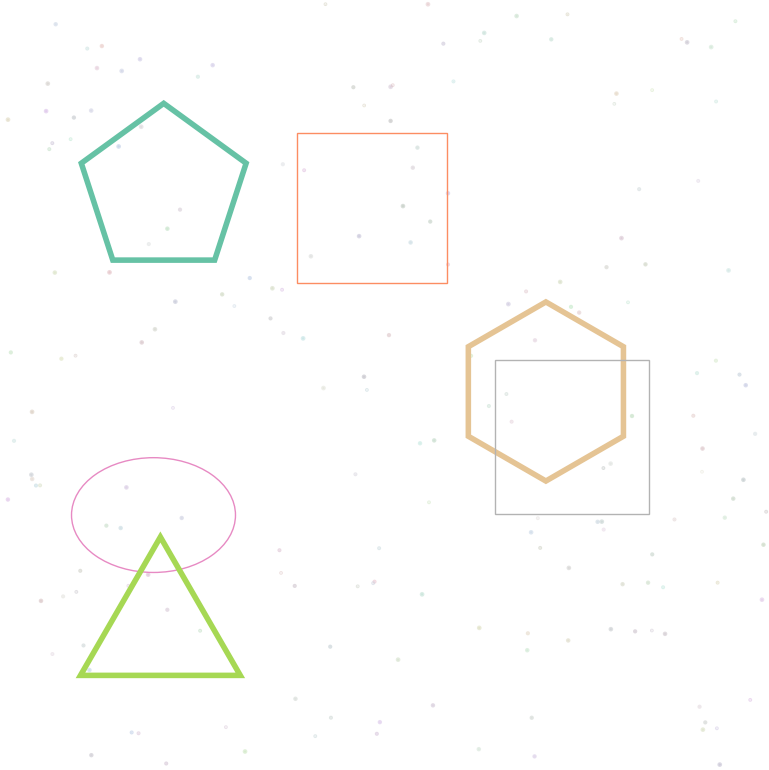[{"shape": "pentagon", "thickness": 2, "radius": 0.56, "center": [0.213, 0.753]}, {"shape": "square", "thickness": 0.5, "radius": 0.49, "center": [0.483, 0.73]}, {"shape": "oval", "thickness": 0.5, "radius": 0.53, "center": [0.199, 0.331]}, {"shape": "triangle", "thickness": 2, "radius": 0.6, "center": [0.208, 0.183]}, {"shape": "hexagon", "thickness": 2, "radius": 0.58, "center": [0.709, 0.492]}, {"shape": "square", "thickness": 0.5, "radius": 0.5, "center": [0.743, 0.432]}]